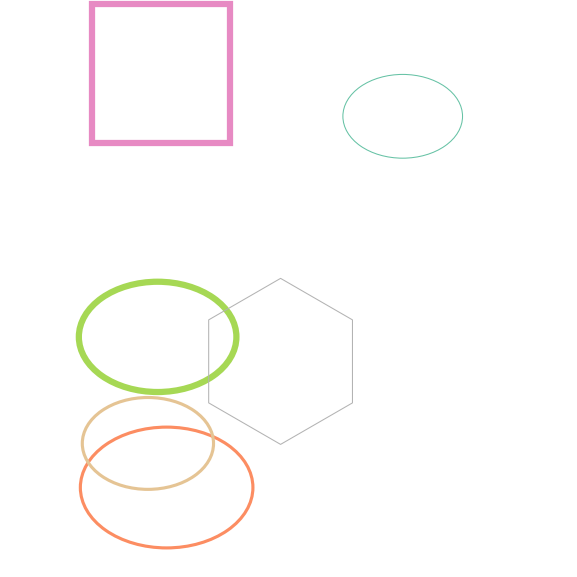[{"shape": "oval", "thickness": 0.5, "radius": 0.52, "center": [0.697, 0.798]}, {"shape": "oval", "thickness": 1.5, "radius": 0.75, "center": [0.289, 0.155]}, {"shape": "square", "thickness": 3, "radius": 0.6, "center": [0.279, 0.872]}, {"shape": "oval", "thickness": 3, "radius": 0.68, "center": [0.273, 0.416]}, {"shape": "oval", "thickness": 1.5, "radius": 0.57, "center": [0.256, 0.231]}, {"shape": "hexagon", "thickness": 0.5, "radius": 0.72, "center": [0.486, 0.373]}]